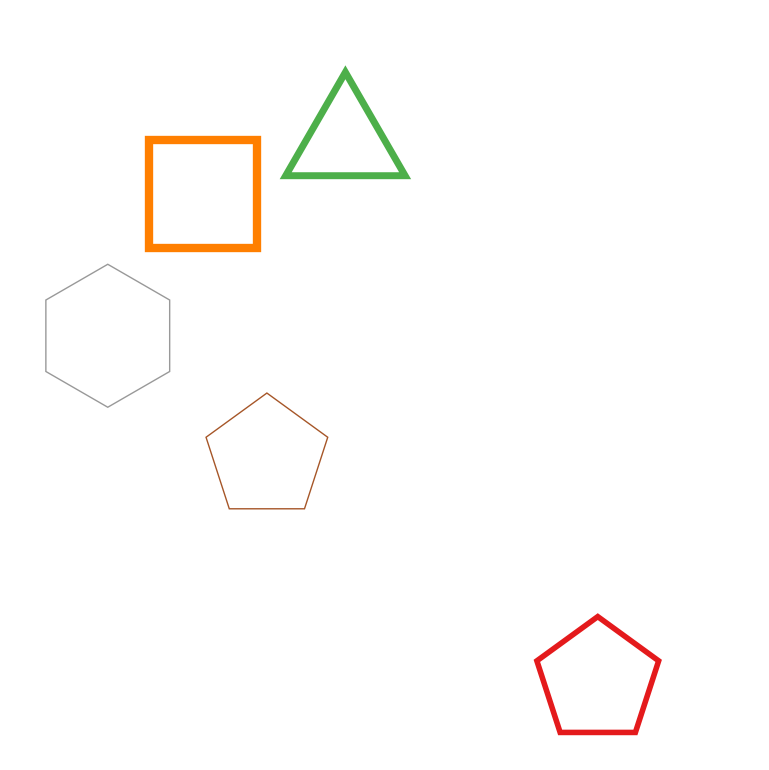[{"shape": "pentagon", "thickness": 2, "radius": 0.42, "center": [0.776, 0.116]}, {"shape": "triangle", "thickness": 2.5, "radius": 0.45, "center": [0.449, 0.817]}, {"shape": "square", "thickness": 3, "radius": 0.35, "center": [0.264, 0.748]}, {"shape": "pentagon", "thickness": 0.5, "radius": 0.42, "center": [0.347, 0.406]}, {"shape": "hexagon", "thickness": 0.5, "radius": 0.46, "center": [0.14, 0.564]}]